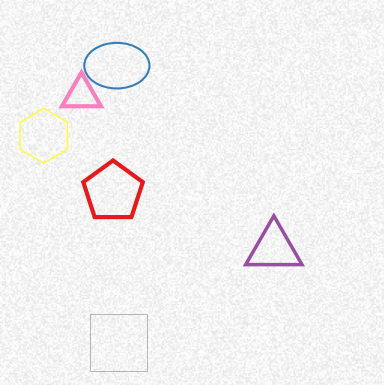[{"shape": "pentagon", "thickness": 3, "radius": 0.41, "center": [0.294, 0.502]}, {"shape": "oval", "thickness": 1.5, "radius": 0.42, "center": [0.304, 0.829]}, {"shape": "triangle", "thickness": 2.5, "radius": 0.42, "center": [0.711, 0.355]}, {"shape": "hexagon", "thickness": 1, "radius": 0.35, "center": [0.114, 0.647]}, {"shape": "triangle", "thickness": 3, "radius": 0.29, "center": [0.212, 0.753]}, {"shape": "square", "thickness": 0.5, "radius": 0.37, "center": [0.307, 0.11]}]